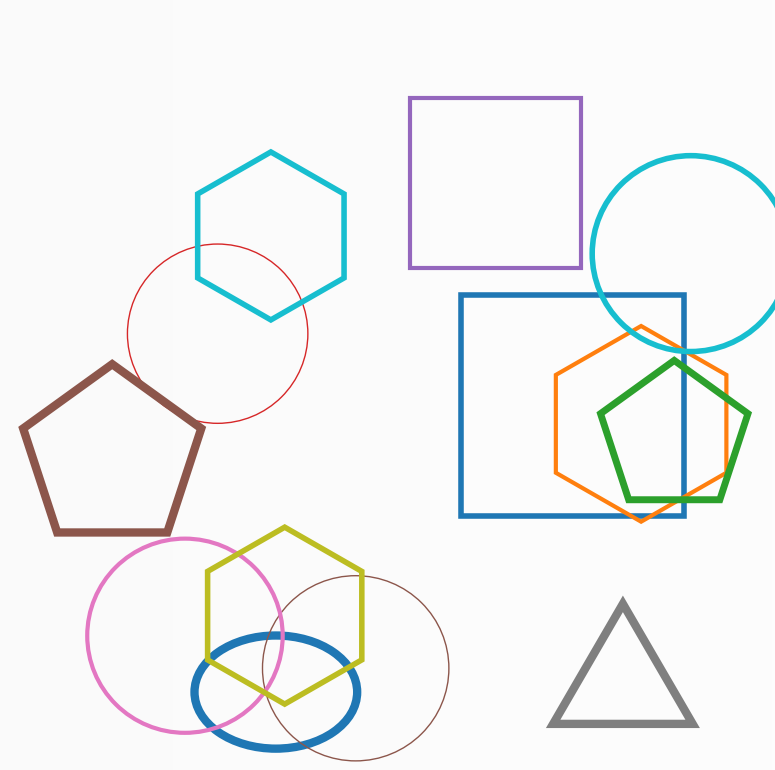[{"shape": "oval", "thickness": 3, "radius": 0.52, "center": [0.356, 0.101]}, {"shape": "square", "thickness": 2, "radius": 0.72, "center": [0.739, 0.473]}, {"shape": "hexagon", "thickness": 1.5, "radius": 0.64, "center": [0.827, 0.45]}, {"shape": "pentagon", "thickness": 2.5, "radius": 0.5, "center": [0.87, 0.432]}, {"shape": "circle", "thickness": 0.5, "radius": 0.58, "center": [0.281, 0.567]}, {"shape": "square", "thickness": 1.5, "radius": 0.55, "center": [0.639, 0.762]}, {"shape": "pentagon", "thickness": 3, "radius": 0.6, "center": [0.145, 0.406]}, {"shape": "circle", "thickness": 0.5, "radius": 0.6, "center": [0.459, 0.132]}, {"shape": "circle", "thickness": 1.5, "radius": 0.63, "center": [0.239, 0.174]}, {"shape": "triangle", "thickness": 3, "radius": 0.52, "center": [0.804, 0.112]}, {"shape": "hexagon", "thickness": 2, "radius": 0.57, "center": [0.367, 0.2]}, {"shape": "circle", "thickness": 2, "radius": 0.64, "center": [0.891, 0.671]}, {"shape": "hexagon", "thickness": 2, "radius": 0.55, "center": [0.35, 0.694]}]